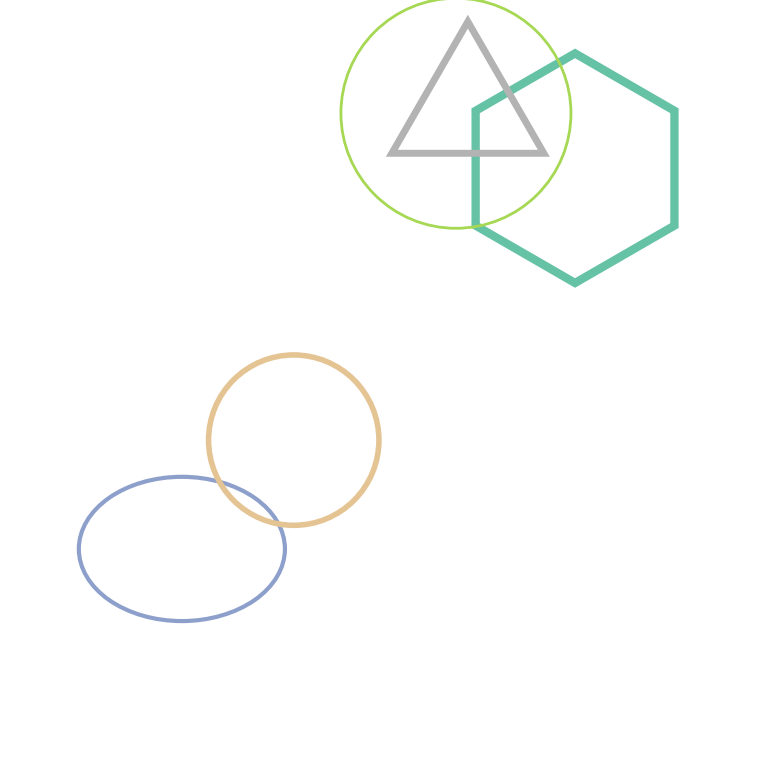[{"shape": "hexagon", "thickness": 3, "radius": 0.75, "center": [0.747, 0.782]}, {"shape": "oval", "thickness": 1.5, "radius": 0.67, "center": [0.236, 0.287]}, {"shape": "circle", "thickness": 1, "radius": 0.75, "center": [0.592, 0.853]}, {"shape": "circle", "thickness": 2, "radius": 0.55, "center": [0.381, 0.428]}, {"shape": "triangle", "thickness": 2.5, "radius": 0.57, "center": [0.608, 0.858]}]